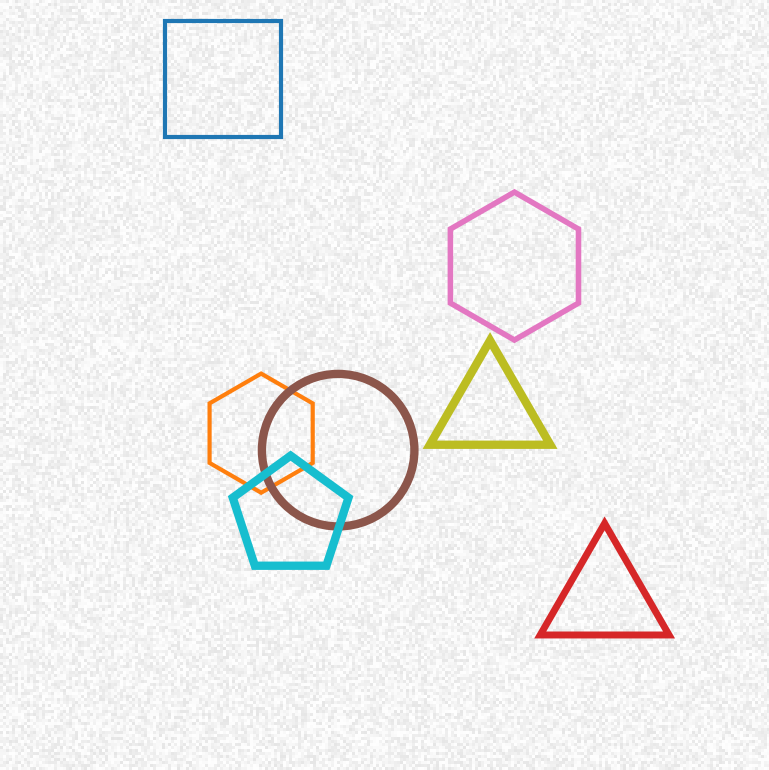[{"shape": "square", "thickness": 1.5, "radius": 0.38, "center": [0.29, 0.898]}, {"shape": "hexagon", "thickness": 1.5, "radius": 0.39, "center": [0.339, 0.437]}, {"shape": "triangle", "thickness": 2.5, "radius": 0.48, "center": [0.785, 0.224]}, {"shape": "circle", "thickness": 3, "radius": 0.5, "center": [0.439, 0.415]}, {"shape": "hexagon", "thickness": 2, "radius": 0.48, "center": [0.668, 0.654]}, {"shape": "triangle", "thickness": 3, "radius": 0.45, "center": [0.636, 0.468]}, {"shape": "pentagon", "thickness": 3, "radius": 0.4, "center": [0.377, 0.329]}]